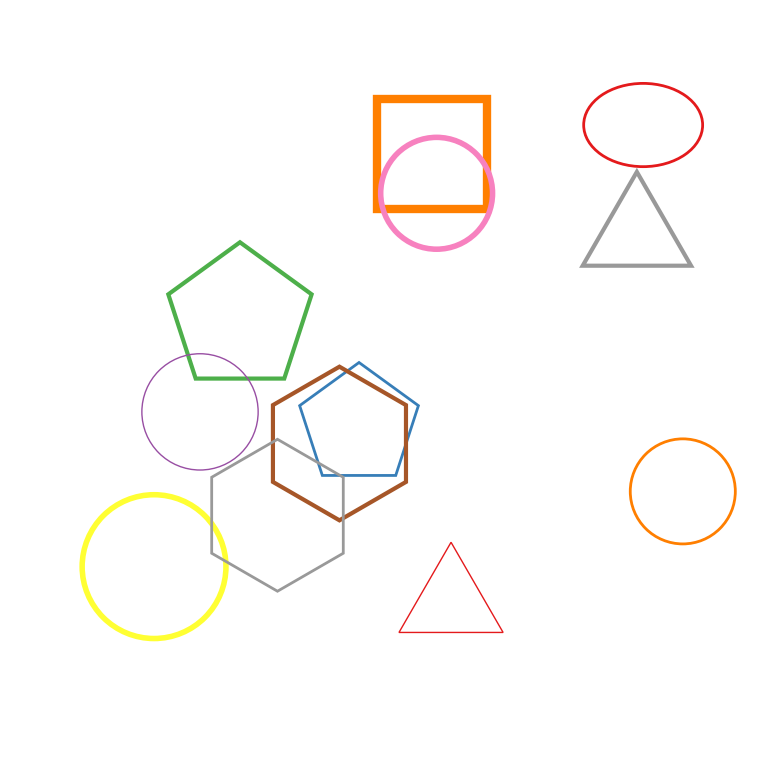[{"shape": "oval", "thickness": 1, "radius": 0.39, "center": [0.835, 0.838]}, {"shape": "triangle", "thickness": 0.5, "radius": 0.39, "center": [0.586, 0.218]}, {"shape": "pentagon", "thickness": 1, "radius": 0.41, "center": [0.466, 0.448]}, {"shape": "pentagon", "thickness": 1.5, "radius": 0.49, "center": [0.312, 0.588]}, {"shape": "circle", "thickness": 0.5, "radius": 0.38, "center": [0.26, 0.465]}, {"shape": "square", "thickness": 3, "radius": 0.36, "center": [0.561, 0.8]}, {"shape": "circle", "thickness": 1, "radius": 0.34, "center": [0.887, 0.362]}, {"shape": "circle", "thickness": 2, "radius": 0.47, "center": [0.2, 0.264]}, {"shape": "hexagon", "thickness": 1.5, "radius": 0.5, "center": [0.441, 0.424]}, {"shape": "circle", "thickness": 2, "radius": 0.36, "center": [0.567, 0.749]}, {"shape": "triangle", "thickness": 1.5, "radius": 0.41, "center": [0.827, 0.696]}, {"shape": "hexagon", "thickness": 1, "radius": 0.49, "center": [0.36, 0.331]}]